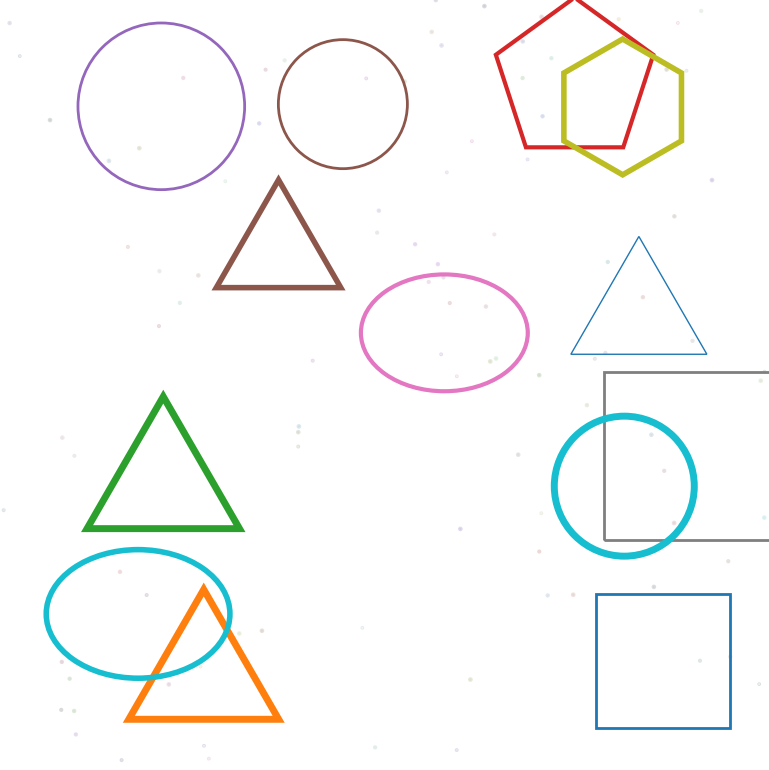[{"shape": "triangle", "thickness": 0.5, "radius": 0.51, "center": [0.83, 0.591]}, {"shape": "square", "thickness": 1, "radius": 0.44, "center": [0.861, 0.141]}, {"shape": "triangle", "thickness": 2.5, "radius": 0.56, "center": [0.265, 0.122]}, {"shape": "triangle", "thickness": 2.5, "radius": 0.57, "center": [0.212, 0.371]}, {"shape": "pentagon", "thickness": 1.5, "radius": 0.54, "center": [0.746, 0.896]}, {"shape": "circle", "thickness": 1, "radius": 0.54, "center": [0.209, 0.862]}, {"shape": "triangle", "thickness": 2, "radius": 0.47, "center": [0.362, 0.673]}, {"shape": "circle", "thickness": 1, "radius": 0.42, "center": [0.445, 0.865]}, {"shape": "oval", "thickness": 1.5, "radius": 0.54, "center": [0.577, 0.568]}, {"shape": "square", "thickness": 1, "radius": 0.55, "center": [0.893, 0.408]}, {"shape": "hexagon", "thickness": 2, "radius": 0.44, "center": [0.809, 0.861]}, {"shape": "oval", "thickness": 2, "radius": 0.6, "center": [0.179, 0.203]}, {"shape": "circle", "thickness": 2.5, "radius": 0.45, "center": [0.811, 0.369]}]